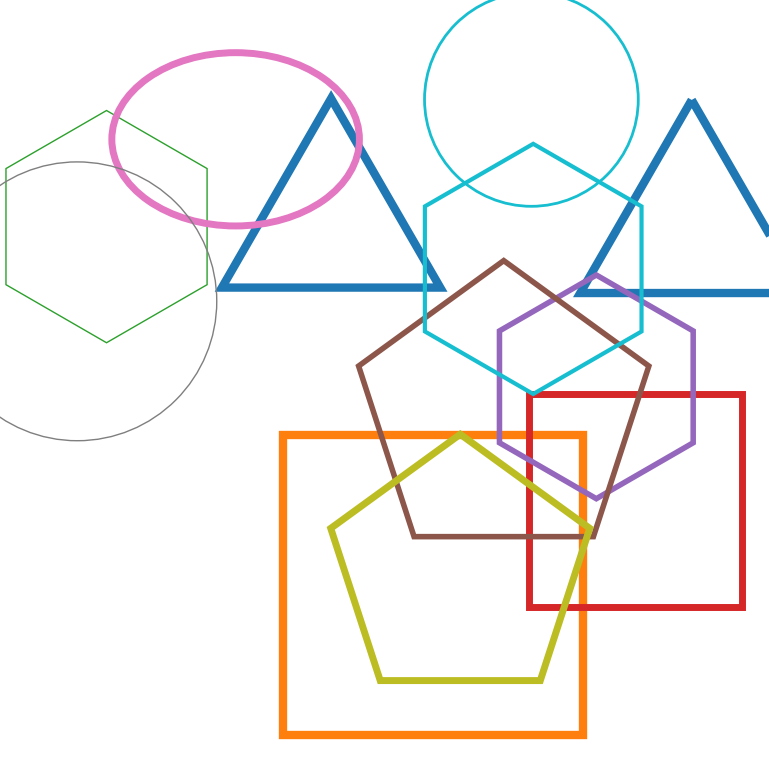[{"shape": "triangle", "thickness": 3, "radius": 0.82, "center": [0.43, 0.708]}, {"shape": "triangle", "thickness": 3, "radius": 0.84, "center": [0.898, 0.703]}, {"shape": "square", "thickness": 3, "radius": 0.98, "center": [0.563, 0.241]}, {"shape": "hexagon", "thickness": 0.5, "radius": 0.75, "center": [0.138, 0.706]}, {"shape": "square", "thickness": 2.5, "radius": 0.69, "center": [0.825, 0.35]}, {"shape": "hexagon", "thickness": 2, "radius": 0.73, "center": [0.774, 0.498]}, {"shape": "pentagon", "thickness": 2, "radius": 0.99, "center": [0.654, 0.463]}, {"shape": "oval", "thickness": 2.5, "radius": 0.8, "center": [0.306, 0.819]}, {"shape": "circle", "thickness": 0.5, "radius": 0.91, "center": [0.1, 0.609]}, {"shape": "pentagon", "thickness": 2.5, "radius": 0.88, "center": [0.598, 0.259]}, {"shape": "hexagon", "thickness": 1.5, "radius": 0.81, "center": [0.692, 0.651]}, {"shape": "circle", "thickness": 1, "radius": 0.69, "center": [0.69, 0.871]}]